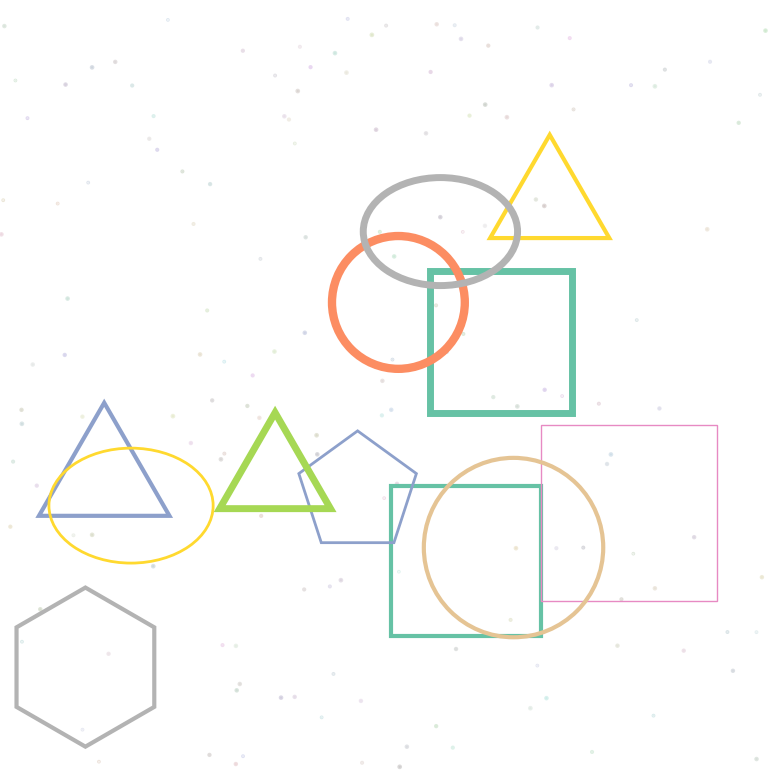[{"shape": "square", "thickness": 1.5, "radius": 0.48, "center": [0.605, 0.272]}, {"shape": "square", "thickness": 2.5, "radius": 0.46, "center": [0.651, 0.556]}, {"shape": "circle", "thickness": 3, "radius": 0.43, "center": [0.517, 0.607]}, {"shape": "triangle", "thickness": 1.5, "radius": 0.49, "center": [0.135, 0.379]}, {"shape": "pentagon", "thickness": 1, "radius": 0.4, "center": [0.464, 0.36]}, {"shape": "square", "thickness": 0.5, "radius": 0.57, "center": [0.817, 0.334]}, {"shape": "triangle", "thickness": 2.5, "radius": 0.42, "center": [0.357, 0.381]}, {"shape": "triangle", "thickness": 1.5, "radius": 0.45, "center": [0.714, 0.736]}, {"shape": "oval", "thickness": 1, "radius": 0.53, "center": [0.17, 0.343]}, {"shape": "circle", "thickness": 1.5, "radius": 0.58, "center": [0.667, 0.289]}, {"shape": "hexagon", "thickness": 1.5, "radius": 0.52, "center": [0.111, 0.134]}, {"shape": "oval", "thickness": 2.5, "radius": 0.5, "center": [0.572, 0.699]}]